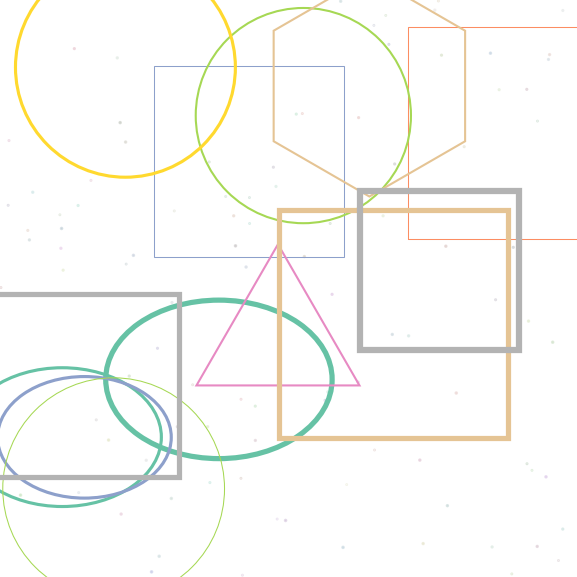[{"shape": "oval", "thickness": 2.5, "radius": 0.98, "center": [0.379, 0.342]}, {"shape": "oval", "thickness": 1.5, "radius": 0.86, "center": [0.108, 0.242]}, {"shape": "square", "thickness": 0.5, "radius": 0.92, "center": [0.89, 0.769]}, {"shape": "square", "thickness": 0.5, "radius": 0.82, "center": [0.431, 0.72]}, {"shape": "oval", "thickness": 1.5, "radius": 0.75, "center": [0.146, 0.242]}, {"shape": "triangle", "thickness": 1, "radius": 0.81, "center": [0.481, 0.413]}, {"shape": "circle", "thickness": 0.5, "radius": 0.96, "center": [0.197, 0.153]}, {"shape": "circle", "thickness": 1, "radius": 0.93, "center": [0.525, 0.799]}, {"shape": "circle", "thickness": 1.5, "radius": 0.95, "center": [0.217, 0.883]}, {"shape": "hexagon", "thickness": 1, "radius": 0.96, "center": [0.64, 0.85]}, {"shape": "square", "thickness": 2.5, "radius": 0.99, "center": [0.681, 0.438]}, {"shape": "square", "thickness": 2.5, "radius": 0.79, "center": [0.151, 0.332]}, {"shape": "square", "thickness": 3, "radius": 0.69, "center": [0.762, 0.531]}]